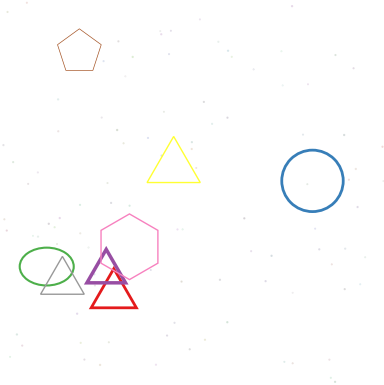[{"shape": "triangle", "thickness": 2, "radius": 0.34, "center": [0.296, 0.234]}, {"shape": "circle", "thickness": 2, "radius": 0.4, "center": [0.812, 0.53]}, {"shape": "oval", "thickness": 1.5, "radius": 0.35, "center": [0.121, 0.308]}, {"shape": "triangle", "thickness": 2.5, "radius": 0.29, "center": [0.276, 0.294]}, {"shape": "triangle", "thickness": 1, "radius": 0.4, "center": [0.451, 0.566]}, {"shape": "pentagon", "thickness": 0.5, "radius": 0.3, "center": [0.206, 0.865]}, {"shape": "hexagon", "thickness": 1, "radius": 0.43, "center": [0.336, 0.359]}, {"shape": "triangle", "thickness": 1, "radius": 0.33, "center": [0.162, 0.268]}]